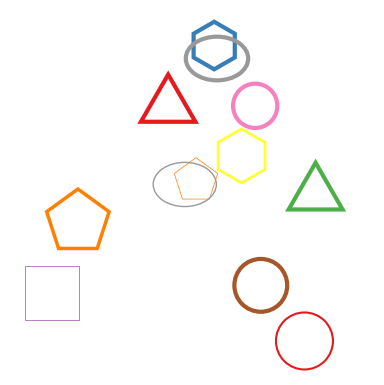[{"shape": "circle", "thickness": 1.5, "radius": 0.37, "center": [0.791, 0.114]}, {"shape": "triangle", "thickness": 3, "radius": 0.41, "center": [0.437, 0.725]}, {"shape": "hexagon", "thickness": 3, "radius": 0.31, "center": [0.556, 0.882]}, {"shape": "triangle", "thickness": 3, "radius": 0.4, "center": [0.82, 0.496]}, {"shape": "square", "thickness": 0.5, "radius": 0.35, "center": [0.136, 0.24]}, {"shape": "pentagon", "thickness": 2.5, "radius": 0.43, "center": [0.202, 0.424]}, {"shape": "pentagon", "thickness": 0.5, "radius": 0.3, "center": [0.509, 0.531]}, {"shape": "hexagon", "thickness": 2, "radius": 0.35, "center": [0.627, 0.595]}, {"shape": "circle", "thickness": 3, "radius": 0.34, "center": [0.677, 0.259]}, {"shape": "circle", "thickness": 3, "radius": 0.29, "center": [0.663, 0.725]}, {"shape": "oval", "thickness": 1, "radius": 0.41, "center": [0.48, 0.521]}, {"shape": "oval", "thickness": 3, "radius": 0.41, "center": [0.564, 0.848]}]